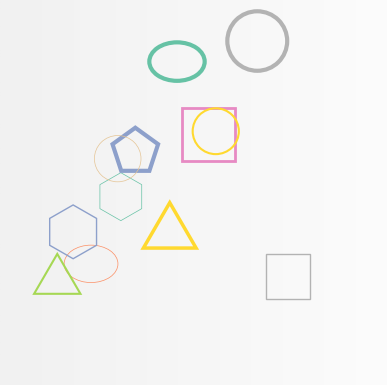[{"shape": "oval", "thickness": 3, "radius": 0.36, "center": [0.457, 0.84]}, {"shape": "hexagon", "thickness": 0.5, "radius": 0.31, "center": [0.312, 0.489]}, {"shape": "oval", "thickness": 0.5, "radius": 0.35, "center": [0.235, 0.315]}, {"shape": "pentagon", "thickness": 3, "radius": 0.31, "center": [0.349, 0.606]}, {"shape": "hexagon", "thickness": 1, "radius": 0.35, "center": [0.189, 0.398]}, {"shape": "square", "thickness": 2, "radius": 0.35, "center": [0.538, 0.651]}, {"shape": "triangle", "thickness": 1.5, "radius": 0.35, "center": [0.148, 0.271]}, {"shape": "triangle", "thickness": 2.5, "radius": 0.39, "center": [0.438, 0.395]}, {"shape": "circle", "thickness": 1.5, "radius": 0.3, "center": [0.557, 0.659]}, {"shape": "circle", "thickness": 0.5, "radius": 0.3, "center": [0.304, 0.588]}, {"shape": "circle", "thickness": 3, "radius": 0.39, "center": [0.664, 0.893]}, {"shape": "square", "thickness": 1, "radius": 0.29, "center": [0.743, 0.282]}]